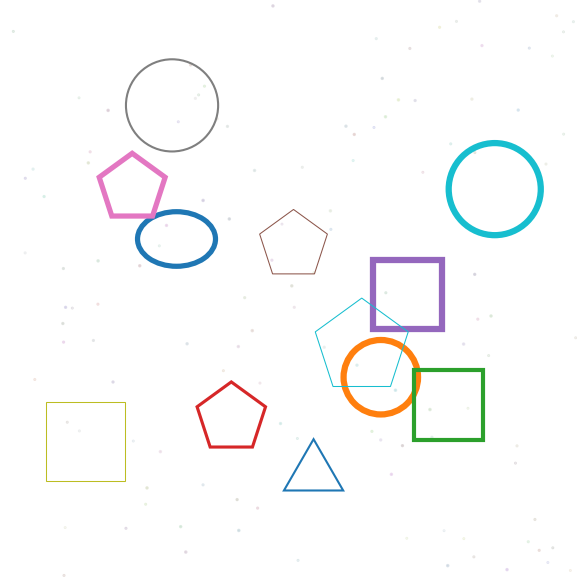[{"shape": "oval", "thickness": 2.5, "radius": 0.34, "center": [0.306, 0.585]}, {"shape": "triangle", "thickness": 1, "radius": 0.3, "center": [0.543, 0.179]}, {"shape": "circle", "thickness": 3, "radius": 0.32, "center": [0.659, 0.346]}, {"shape": "square", "thickness": 2, "radius": 0.3, "center": [0.777, 0.298]}, {"shape": "pentagon", "thickness": 1.5, "radius": 0.31, "center": [0.401, 0.275]}, {"shape": "square", "thickness": 3, "radius": 0.3, "center": [0.706, 0.49]}, {"shape": "pentagon", "thickness": 0.5, "radius": 0.31, "center": [0.508, 0.575]}, {"shape": "pentagon", "thickness": 2.5, "radius": 0.3, "center": [0.229, 0.674]}, {"shape": "circle", "thickness": 1, "radius": 0.4, "center": [0.298, 0.817]}, {"shape": "square", "thickness": 0.5, "radius": 0.34, "center": [0.148, 0.235]}, {"shape": "pentagon", "thickness": 0.5, "radius": 0.42, "center": [0.626, 0.398]}, {"shape": "circle", "thickness": 3, "radius": 0.4, "center": [0.857, 0.672]}]